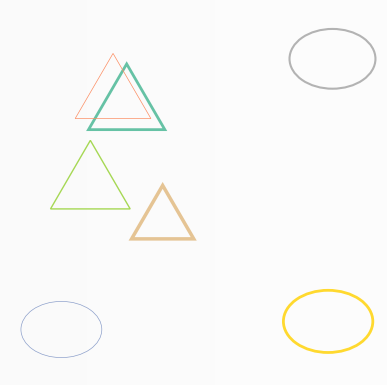[{"shape": "triangle", "thickness": 2, "radius": 0.57, "center": [0.327, 0.72]}, {"shape": "triangle", "thickness": 0.5, "radius": 0.56, "center": [0.292, 0.748]}, {"shape": "oval", "thickness": 0.5, "radius": 0.52, "center": [0.158, 0.144]}, {"shape": "triangle", "thickness": 1, "radius": 0.59, "center": [0.233, 0.517]}, {"shape": "oval", "thickness": 2, "radius": 0.58, "center": [0.847, 0.165]}, {"shape": "triangle", "thickness": 2.5, "radius": 0.46, "center": [0.42, 0.426]}, {"shape": "oval", "thickness": 1.5, "radius": 0.55, "center": [0.858, 0.847]}]